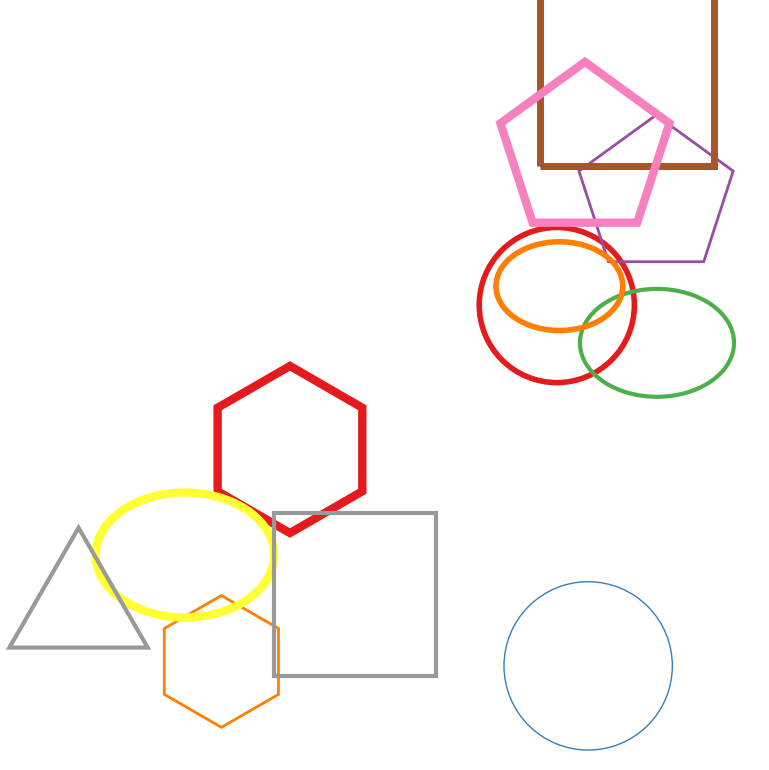[{"shape": "hexagon", "thickness": 3, "radius": 0.54, "center": [0.377, 0.416]}, {"shape": "circle", "thickness": 2, "radius": 0.5, "center": [0.723, 0.604]}, {"shape": "circle", "thickness": 0.5, "radius": 0.55, "center": [0.764, 0.135]}, {"shape": "oval", "thickness": 1.5, "radius": 0.5, "center": [0.853, 0.555]}, {"shape": "pentagon", "thickness": 1, "radius": 0.53, "center": [0.852, 0.745]}, {"shape": "hexagon", "thickness": 1, "radius": 0.43, "center": [0.288, 0.141]}, {"shape": "oval", "thickness": 2, "radius": 0.41, "center": [0.726, 0.628]}, {"shape": "oval", "thickness": 3, "radius": 0.58, "center": [0.24, 0.279]}, {"shape": "square", "thickness": 2.5, "radius": 0.56, "center": [0.814, 0.897]}, {"shape": "pentagon", "thickness": 3, "radius": 0.58, "center": [0.76, 0.804]}, {"shape": "square", "thickness": 1.5, "radius": 0.53, "center": [0.462, 0.228]}, {"shape": "triangle", "thickness": 1.5, "radius": 0.52, "center": [0.102, 0.211]}]